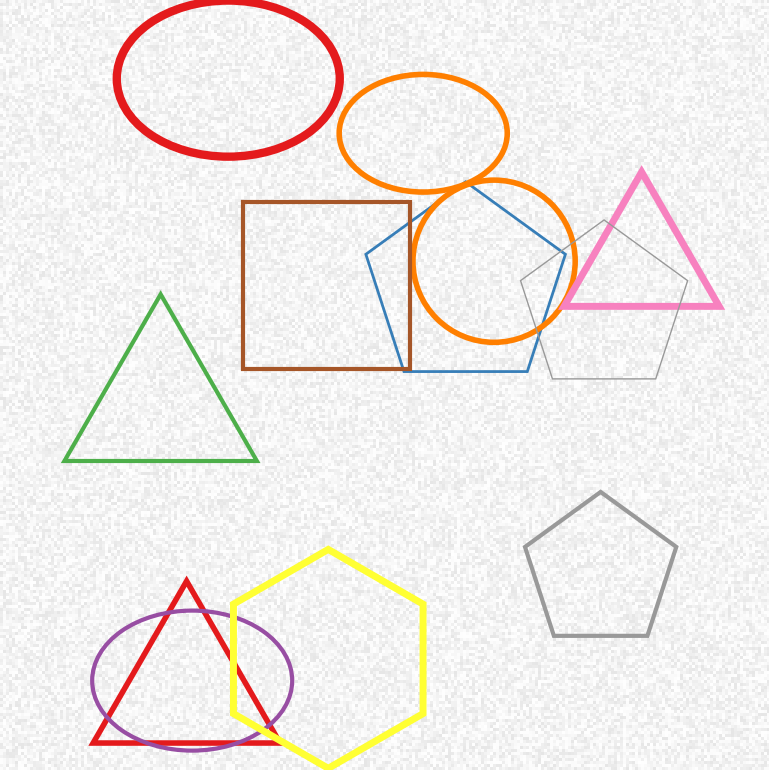[{"shape": "oval", "thickness": 3, "radius": 0.72, "center": [0.296, 0.898]}, {"shape": "triangle", "thickness": 2, "radius": 0.7, "center": [0.242, 0.105]}, {"shape": "pentagon", "thickness": 1, "radius": 0.68, "center": [0.605, 0.628]}, {"shape": "triangle", "thickness": 1.5, "radius": 0.72, "center": [0.209, 0.473]}, {"shape": "oval", "thickness": 1.5, "radius": 0.65, "center": [0.25, 0.116]}, {"shape": "oval", "thickness": 2, "radius": 0.55, "center": [0.55, 0.827]}, {"shape": "circle", "thickness": 2, "radius": 0.53, "center": [0.642, 0.661]}, {"shape": "hexagon", "thickness": 2.5, "radius": 0.71, "center": [0.426, 0.144]}, {"shape": "square", "thickness": 1.5, "radius": 0.54, "center": [0.424, 0.629]}, {"shape": "triangle", "thickness": 2.5, "radius": 0.58, "center": [0.833, 0.66]}, {"shape": "pentagon", "thickness": 1.5, "radius": 0.52, "center": [0.78, 0.258]}, {"shape": "pentagon", "thickness": 0.5, "radius": 0.57, "center": [0.785, 0.6]}]